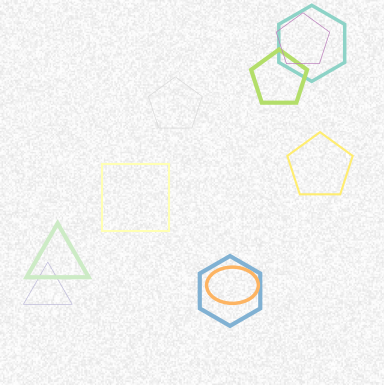[{"shape": "hexagon", "thickness": 2.5, "radius": 0.49, "center": [0.81, 0.887]}, {"shape": "square", "thickness": 1.5, "radius": 0.43, "center": [0.352, 0.488]}, {"shape": "triangle", "thickness": 0.5, "radius": 0.37, "center": [0.124, 0.246]}, {"shape": "hexagon", "thickness": 3, "radius": 0.45, "center": [0.597, 0.244]}, {"shape": "oval", "thickness": 2.5, "radius": 0.34, "center": [0.604, 0.259]}, {"shape": "pentagon", "thickness": 3, "radius": 0.38, "center": [0.725, 0.795]}, {"shape": "pentagon", "thickness": 0.5, "radius": 0.37, "center": [0.455, 0.727]}, {"shape": "pentagon", "thickness": 0.5, "radius": 0.37, "center": [0.787, 0.894]}, {"shape": "triangle", "thickness": 3, "radius": 0.47, "center": [0.15, 0.327]}, {"shape": "pentagon", "thickness": 1.5, "radius": 0.45, "center": [0.831, 0.568]}]